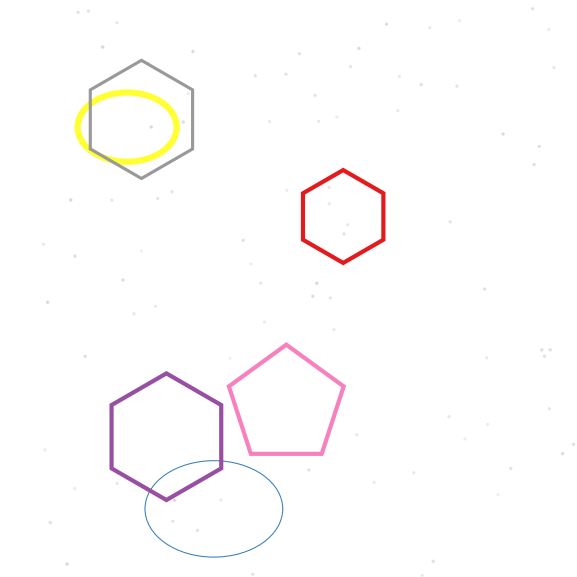[{"shape": "hexagon", "thickness": 2, "radius": 0.4, "center": [0.594, 0.624]}, {"shape": "oval", "thickness": 0.5, "radius": 0.6, "center": [0.37, 0.118]}, {"shape": "hexagon", "thickness": 2, "radius": 0.55, "center": [0.288, 0.243]}, {"shape": "oval", "thickness": 3, "radius": 0.43, "center": [0.22, 0.779]}, {"shape": "pentagon", "thickness": 2, "radius": 0.52, "center": [0.496, 0.298]}, {"shape": "hexagon", "thickness": 1.5, "radius": 0.51, "center": [0.245, 0.792]}]